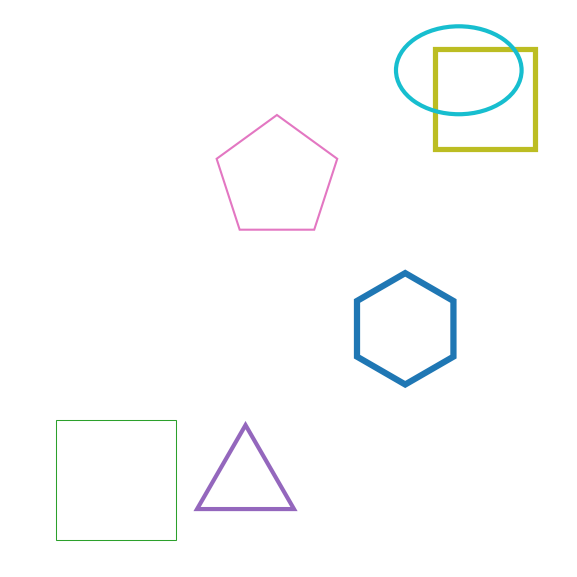[{"shape": "hexagon", "thickness": 3, "radius": 0.48, "center": [0.702, 0.43]}, {"shape": "square", "thickness": 0.5, "radius": 0.52, "center": [0.201, 0.169]}, {"shape": "triangle", "thickness": 2, "radius": 0.48, "center": [0.425, 0.166]}, {"shape": "pentagon", "thickness": 1, "radius": 0.55, "center": [0.48, 0.69]}, {"shape": "square", "thickness": 2.5, "radius": 0.43, "center": [0.839, 0.828]}, {"shape": "oval", "thickness": 2, "radius": 0.54, "center": [0.794, 0.877]}]